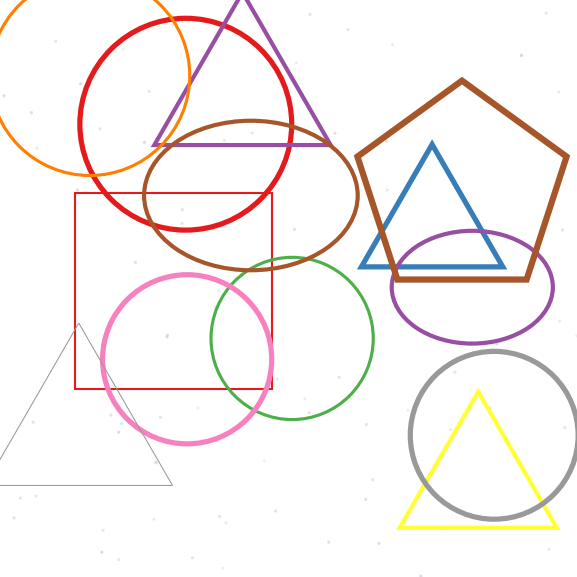[{"shape": "square", "thickness": 1, "radius": 0.85, "center": [0.3, 0.496]}, {"shape": "circle", "thickness": 2.5, "radius": 0.92, "center": [0.322, 0.784]}, {"shape": "triangle", "thickness": 2.5, "radius": 0.71, "center": [0.748, 0.608]}, {"shape": "circle", "thickness": 1.5, "radius": 0.7, "center": [0.506, 0.413]}, {"shape": "oval", "thickness": 2, "radius": 0.7, "center": [0.818, 0.502]}, {"shape": "triangle", "thickness": 2, "radius": 0.88, "center": [0.42, 0.836]}, {"shape": "circle", "thickness": 1.5, "radius": 0.86, "center": [0.156, 0.868]}, {"shape": "triangle", "thickness": 2, "radius": 0.79, "center": [0.828, 0.164]}, {"shape": "pentagon", "thickness": 3, "radius": 0.95, "center": [0.8, 0.669]}, {"shape": "oval", "thickness": 2, "radius": 0.92, "center": [0.434, 0.661]}, {"shape": "circle", "thickness": 2.5, "radius": 0.73, "center": [0.324, 0.377]}, {"shape": "circle", "thickness": 2.5, "radius": 0.73, "center": [0.856, 0.245]}, {"shape": "triangle", "thickness": 0.5, "radius": 0.94, "center": [0.136, 0.252]}]